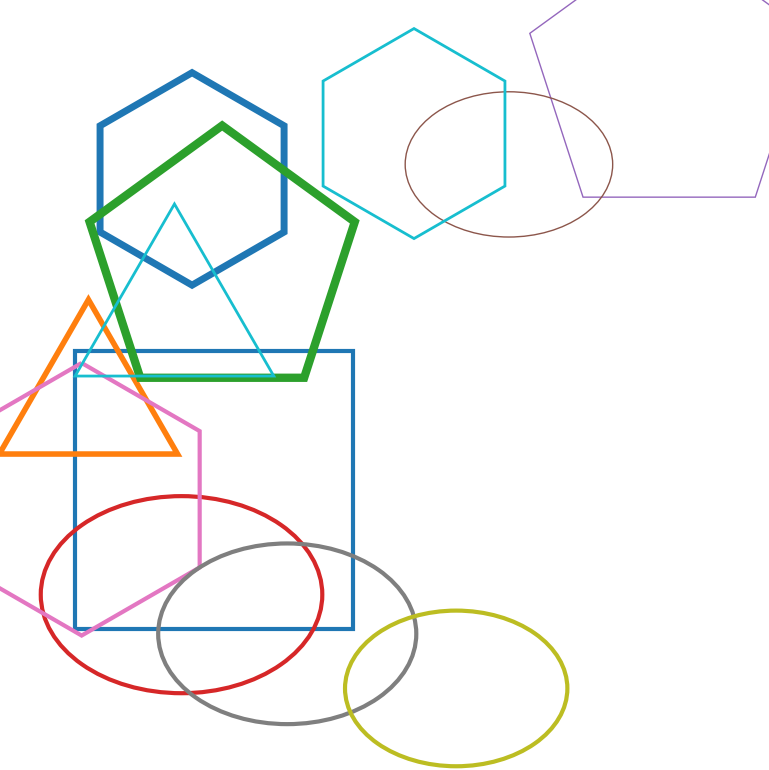[{"shape": "hexagon", "thickness": 2.5, "radius": 0.69, "center": [0.249, 0.768]}, {"shape": "square", "thickness": 1.5, "radius": 0.9, "center": [0.278, 0.364]}, {"shape": "triangle", "thickness": 2, "radius": 0.67, "center": [0.115, 0.477]}, {"shape": "pentagon", "thickness": 3, "radius": 0.91, "center": [0.289, 0.656]}, {"shape": "oval", "thickness": 1.5, "radius": 0.91, "center": [0.236, 0.228]}, {"shape": "pentagon", "thickness": 0.5, "radius": 0.95, "center": [0.869, 0.898]}, {"shape": "oval", "thickness": 0.5, "radius": 0.67, "center": [0.661, 0.786]}, {"shape": "hexagon", "thickness": 1.5, "radius": 0.88, "center": [0.106, 0.352]}, {"shape": "oval", "thickness": 1.5, "radius": 0.84, "center": [0.373, 0.177]}, {"shape": "oval", "thickness": 1.5, "radius": 0.72, "center": [0.592, 0.106]}, {"shape": "triangle", "thickness": 1, "radius": 0.74, "center": [0.227, 0.586]}, {"shape": "hexagon", "thickness": 1, "radius": 0.68, "center": [0.538, 0.827]}]